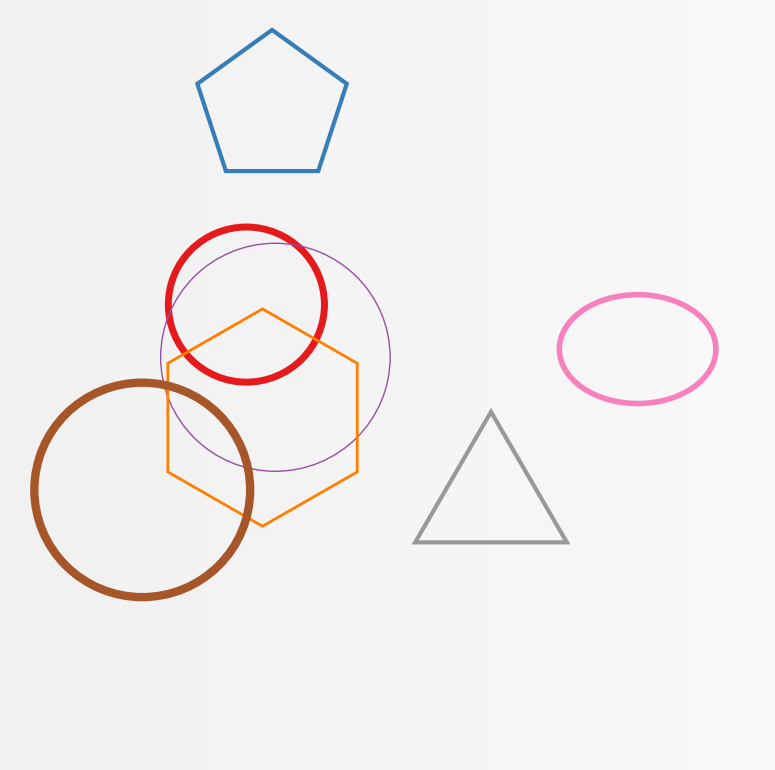[{"shape": "circle", "thickness": 2.5, "radius": 0.5, "center": [0.318, 0.604]}, {"shape": "pentagon", "thickness": 1.5, "radius": 0.51, "center": [0.351, 0.86]}, {"shape": "circle", "thickness": 0.5, "radius": 0.74, "center": [0.355, 0.536]}, {"shape": "hexagon", "thickness": 1, "radius": 0.71, "center": [0.339, 0.458]}, {"shape": "circle", "thickness": 3, "radius": 0.7, "center": [0.184, 0.364]}, {"shape": "oval", "thickness": 2, "radius": 0.51, "center": [0.823, 0.547]}, {"shape": "triangle", "thickness": 1.5, "radius": 0.56, "center": [0.634, 0.352]}]